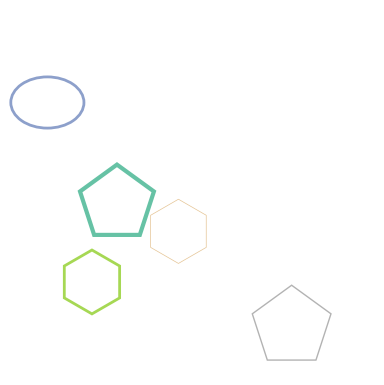[{"shape": "pentagon", "thickness": 3, "radius": 0.5, "center": [0.304, 0.472]}, {"shape": "oval", "thickness": 2, "radius": 0.48, "center": [0.123, 0.734]}, {"shape": "hexagon", "thickness": 2, "radius": 0.41, "center": [0.239, 0.268]}, {"shape": "hexagon", "thickness": 0.5, "radius": 0.42, "center": [0.463, 0.399]}, {"shape": "pentagon", "thickness": 1, "radius": 0.54, "center": [0.757, 0.152]}]